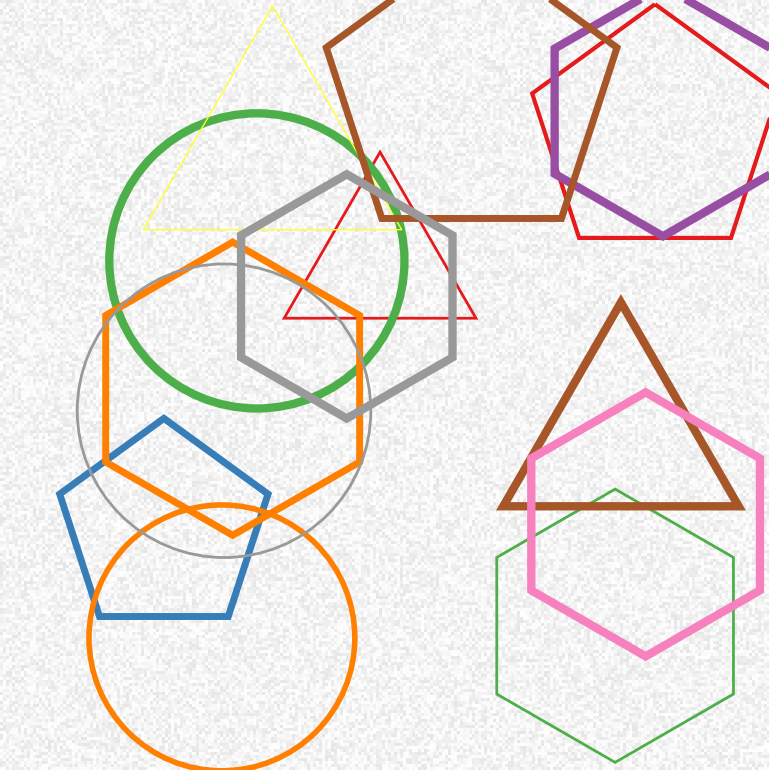[{"shape": "pentagon", "thickness": 1.5, "radius": 0.84, "center": [0.851, 0.827]}, {"shape": "triangle", "thickness": 1, "radius": 0.72, "center": [0.494, 0.659]}, {"shape": "pentagon", "thickness": 2.5, "radius": 0.71, "center": [0.213, 0.314]}, {"shape": "circle", "thickness": 3, "radius": 0.96, "center": [0.334, 0.661]}, {"shape": "hexagon", "thickness": 1, "radius": 0.89, "center": [0.799, 0.187]}, {"shape": "hexagon", "thickness": 3, "radius": 0.81, "center": [0.861, 0.856]}, {"shape": "circle", "thickness": 2, "radius": 0.86, "center": [0.288, 0.172]}, {"shape": "hexagon", "thickness": 2.5, "radius": 0.95, "center": [0.302, 0.495]}, {"shape": "triangle", "thickness": 0.5, "radius": 0.97, "center": [0.354, 0.799]}, {"shape": "pentagon", "thickness": 2.5, "radius": 0.99, "center": [0.612, 0.877]}, {"shape": "triangle", "thickness": 3, "radius": 0.88, "center": [0.806, 0.431]}, {"shape": "hexagon", "thickness": 3, "radius": 0.86, "center": [0.838, 0.319]}, {"shape": "hexagon", "thickness": 3, "radius": 0.79, "center": [0.45, 0.615]}, {"shape": "circle", "thickness": 1, "radius": 0.95, "center": [0.291, 0.467]}]